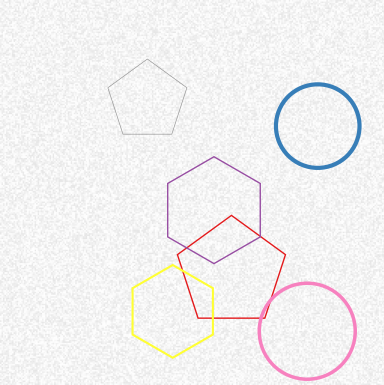[{"shape": "pentagon", "thickness": 1, "radius": 0.74, "center": [0.601, 0.293]}, {"shape": "circle", "thickness": 3, "radius": 0.54, "center": [0.825, 0.672]}, {"shape": "hexagon", "thickness": 1, "radius": 0.69, "center": [0.556, 0.454]}, {"shape": "hexagon", "thickness": 1.5, "radius": 0.6, "center": [0.449, 0.191]}, {"shape": "circle", "thickness": 2.5, "radius": 0.62, "center": [0.798, 0.14]}, {"shape": "pentagon", "thickness": 0.5, "radius": 0.54, "center": [0.383, 0.739]}]